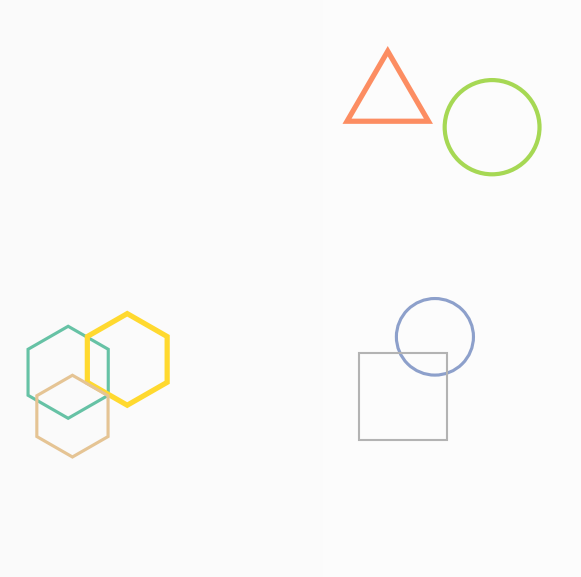[{"shape": "hexagon", "thickness": 1.5, "radius": 0.4, "center": [0.117, 0.354]}, {"shape": "triangle", "thickness": 2.5, "radius": 0.4, "center": [0.667, 0.83]}, {"shape": "circle", "thickness": 1.5, "radius": 0.33, "center": [0.748, 0.416]}, {"shape": "circle", "thickness": 2, "radius": 0.41, "center": [0.847, 0.779]}, {"shape": "hexagon", "thickness": 2.5, "radius": 0.4, "center": [0.219, 0.377]}, {"shape": "hexagon", "thickness": 1.5, "radius": 0.35, "center": [0.125, 0.279]}, {"shape": "square", "thickness": 1, "radius": 0.38, "center": [0.694, 0.312]}]